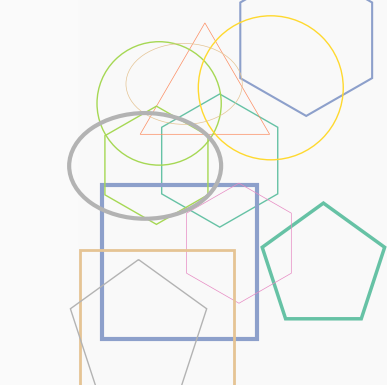[{"shape": "hexagon", "thickness": 1, "radius": 0.86, "center": [0.567, 0.583]}, {"shape": "pentagon", "thickness": 2.5, "radius": 0.83, "center": [0.835, 0.306]}, {"shape": "triangle", "thickness": 0.5, "radius": 0.96, "center": [0.529, 0.748]}, {"shape": "square", "thickness": 3, "radius": 1.0, "center": [0.463, 0.32]}, {"shape": "hexagon", "thickness": 1.5, "radius": 0.98, "center": [0.79, 0.895]}, {"shape": "hexagon", "thickness": 0.5, "radius": 0.78, "center": [0.617, 0.368]}, {"shape": "circle", "thickness": 1, "radius": 0.8, "center": [0.411, 0.731]}, {"shape": "hexagon", "thickness": 1, "radius": 0.77, "center": [0.404, 0.571]}, {"shape": "circle", "thickness": 1, "radius": 0.94, "center": [0.699, 0.772]}, {"shape": "square", "thickness": 2, "radius": 1.0, "center": [0.405, 0.151]}, {"shape": "oval", "thickness": 0.5, "radius": 0.75, "center": [0.475, 0.782]}, {"shape": "oval", "thickness": 3, "radius": 0.98, "center": [0.375, 0.569]}, {"shape": "pentagon", "thickness": 1, "radius": 0.92, "center": [0.358, 0.141]}]